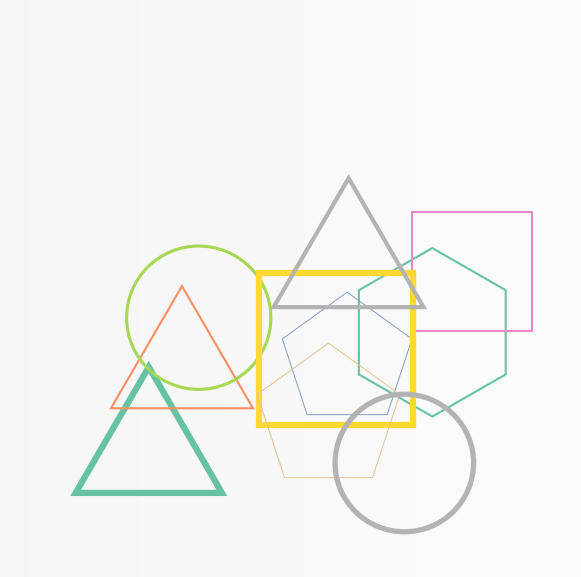[{"shape": "hexagon", "thickness": 1, "radius": 0.73, "center": [0.744, 0.424]}, {"shape": "triangle", "thickness": 3, "radius": 0.73, "center": [0.256, 0.218]}, {"shape": "triangle", "thickness": 1, "radius": 0.71, "center": [0.313, 0.363]}, {"shape": "pentagon", "thickness": 0.5, "radius": 0.59, "center": [0.597, 0.376]}, {"shape": "square", "thickness": 1, "radius": 0.51, "center": [0.812, 0.528]}, {"shape": "circle", "thickness": 1.5, "radius": 0.62, "center": [0.342, 0.449]}, {"shape": "square", "thickness": 3, "radius": 0.66, "center": [0.577, 0.395]}, {"shape": "pentagon", "thickness": 0.5, "radius": 0.64, "center": [0.565, 0.276]}, {"shape": "circle", "thickness": 2.5, "radius": 0.6, "center": [0.696, 0.197]}, {"shape": "triangle", "thickness": 2, "radius": 0.74, "center": [0.6, 0.542]}]